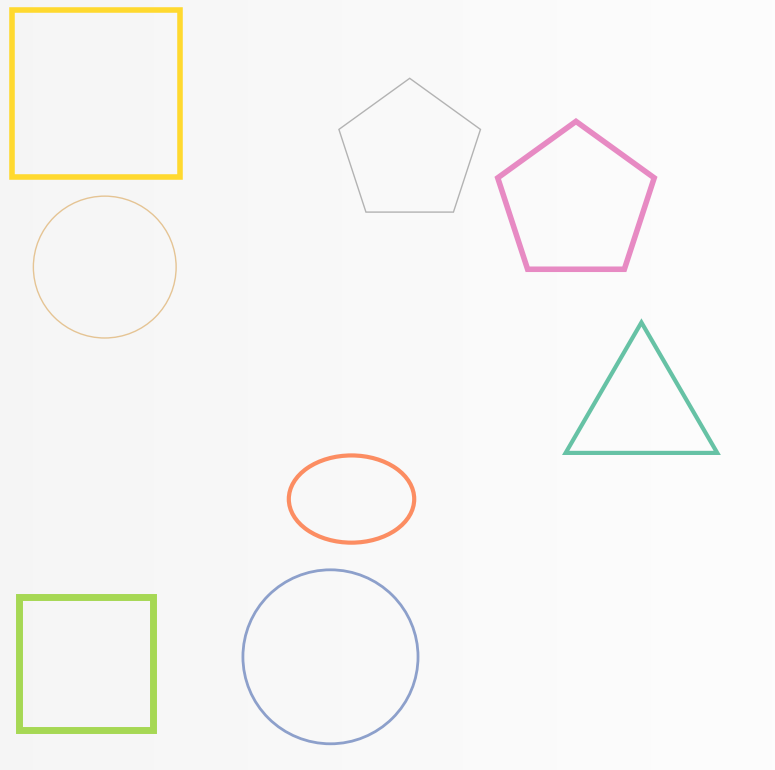[{"shape": "triangle", "thickness": 1.5, "radius": 0.56, "center": [0.828, 0.468]}, {"shape": "oval", "thickness": 1.5, "radius": 0.4, "center": [0.454, 0.352]}, {"shape": "circle", "thickness": 1, "radius": 0.56, "center": [0.426, 0.147]}, {"shape": "pentagon", "thickness": 2, "radius": 0.53, "center": [0.743, 0.736]}, {"shape": "square", "thickness": 2.5, "radius": 0.43, "center": [0.111, 0.139]}, {"shape": "square", "thickness": 2, "radius": 0.54, "center": [0.124, 0.878]}, {"shape": "circle", "thickness": 0.5, "radius": 0.46, "center": [0.135, 0.653]}, {"shape": "pentagon", "thickness": 0.5, "radius": 0.48, "center": [0.529, 0.802]}]